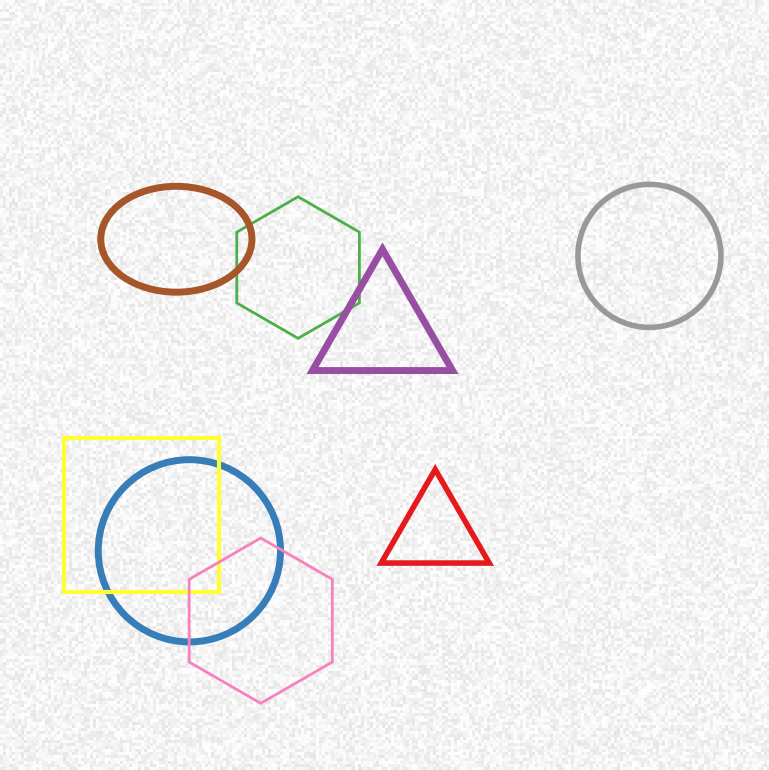[{"shape": "triangle", "thickness": 2, "radius": 0.41, "center": [0.565, 0.309]}, {"shape": "circle", "thickness": 2.5, "radius": 0.59, "center": [0.246, 0.285]}, {"shape": "hexagon", "thickness": 1, "radius": 0.46, "center": [0.387, 0.653]}, {"shape": "triangle", "thickness": 2.5, "radius": 0.53, "center": [0.497, 0.571]}, {"shape": "square", "thickness": 1.5, "radius": 0.5, "center": [0.184, 0.332]}, {"shape": "oval", "thickness": 2.5, "radius": 0.49, "center": [0.229, 0.689]}, {"shape": "hexagon", "thickness": 1, "radius": 0.54, "center": [0.339, 0.194]}, {"shape": "circle", "thickness": 2, "radius": 0.46, "center": [0.843, 0.668]}]